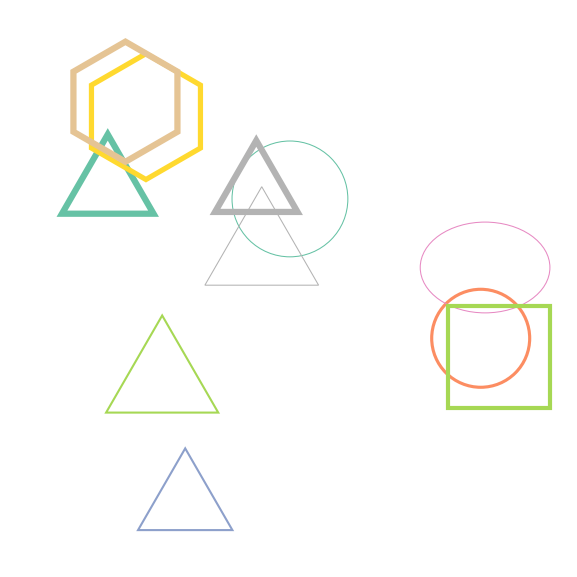[{"shape": "circle", "thickness": 0.5, "radius": 0.5, "center": [0.502, 0.655]}, {"shape": "triangle", "thickness": 3, "radius": 0.46, "center": [0.187, 0.675]}, {"shape": "circle", "thickness": 1.5, "radius": 0.42, "center": [0.832, 0.413]}, {"shape": "triangle", "thickness": 1, "radius": 0.47, "center": [0.321, 0.128]}, {"shape": "oval", "thickness": 0.5, "radius": 0.56, "center": [0.84, 0.536]}, {"shape": "triangle", "thickness": 1, "radius": 0.56, "center": [0.281, 0.341]}, {"shape": "square", "thickness": 2, "radius": 0.44, "center": [0.864, 0.381]}, {"shape": "hexagon", "thickness": 2.5, "radius": 0.54, "center": [0.253, 0.797]}, {"shape": "hexagon", "thickness": 3, "radius": 0.52, "center": [0.217, 0.823]}, {"shape": "triangle", "thickness": 0.5, "radius": 0.57, "center": [0.453, 0.562]}, {"shape": "triangle", "thickness": 3, "radius": 0.41, "center": [0.444, 0.673]}]